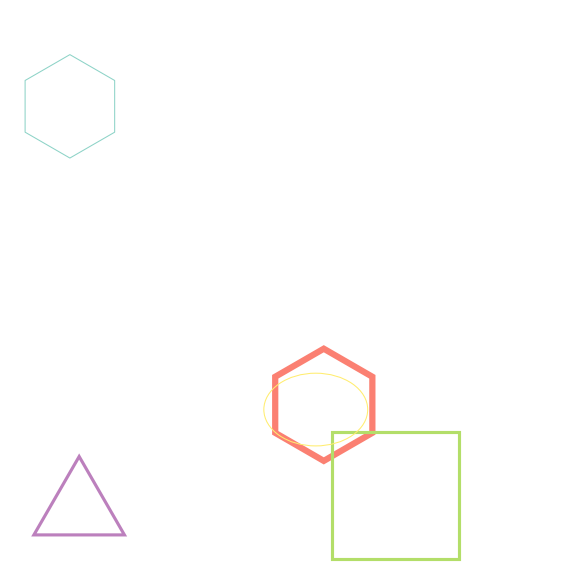[{"shape": "hexagon", "thickness": 0.5, "radius": 0.45, "center": [0.121, 0.815]}, {"shape": "hexagon", "thickness": 3, "radius": 0.49, "center": [0.561, 0.298]}, {"shape": "square", "thickness": 1.5, "radius": 0.55, "center": [0.684, 0.141]}, {"shape": "triangle", "thickness": 1.5, "radius": 0.45, "center": [0.137, 0.118]}, {"shape": "oval", "thickness": 0.5, "radius": 0.45, "center": [0.547, 0.29]}]